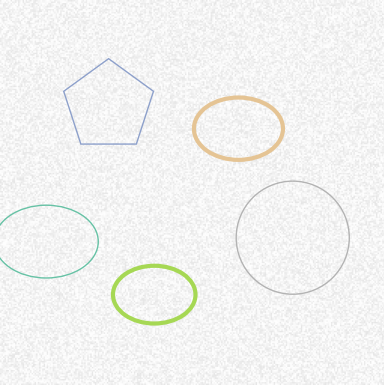[{"shape": "oval", "thickness": 1, "radius": 0.68, "center": [0.12, 0.373]}, {"shape": "pentagon", "thickness": 1, "radius": 0.61, "center": [0.282, 0.725]}, {"shape": "oval", "thickness": 3, "radius": 0.54, "center": [0.401, 0.235]}, {"shape": "oval", "thickness": 3, "radius": 0.58, "center": [0.619, 0.666]}, {"shape": "circle", "thickness": 1, "radius": 0.73, "center": [0.76, 0.383]}]